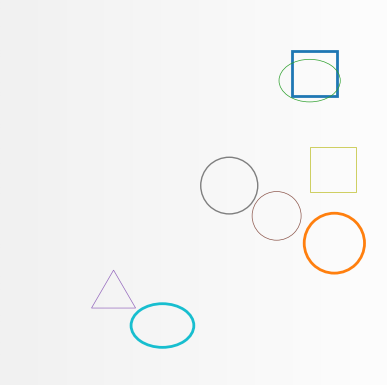[{"shape": "square", "thickness": 2, "radius": 0.29, "center": [0.813, 0.809]}, {"shape": "circle", "thickness": 2, "radius": 0.39, "center": [0.863, 0.368]}, {"shape": "oval", "thickness": 0.5, "radius": 0.4, "center": [0.799, 0.791]}, {"shape": "triangle", "thickness": 0.5, "radius": 0.33, "center": [0.293, 0.233]}, {"shape": "circle", "thickness": 0.5, "radius": 0.32, "center": [0.714, 0.439]}, {"shape": "circle", "thickness": 1, "radius": 0.37, "center": [0.592, 0.518]}, {"shape": "square", "thickness": 0.5, "radius": 0.29, "center": [0.859, 0.559]}, {"shape": "oval", "thickness": 2, "radius": 0.4, "center": [0.419, 0.154]}]